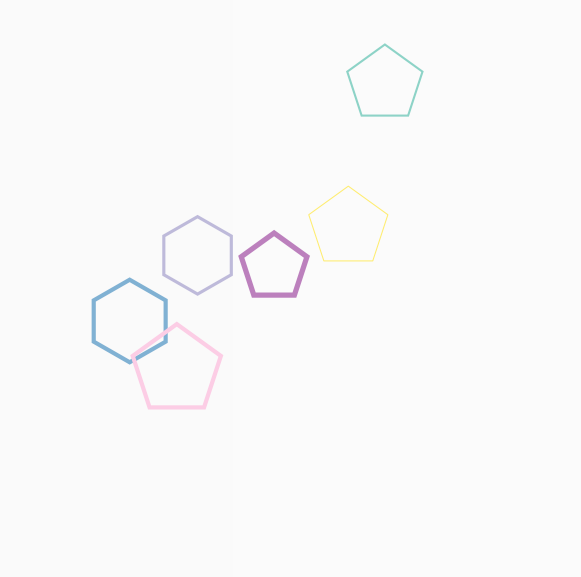[{"shape": "pentagon", "thickness": 1, "radius": 0.34, "center": [0.662, 0.854]}, {"shape": "hexagon", "thickness": 1.5, "radius": 0.34, "center": [0.34, 0.557]}, {"shape": "hexagon", "thickness": 2, "radius": 0.36, "center": [0.223, 0.443]}, {"shape": "pentagon", "thickness": 2, "radius": 0.4, "center": [0.304, 0.358]}, {"shape": "pentagon", "thickness": 2.5, "radius": 0.3, "center": [0.472, 0.536]}, {"shape": "pentagon", "thickness": 0.5, "radius": 0.36, "center": [0.599, 0.605]}]